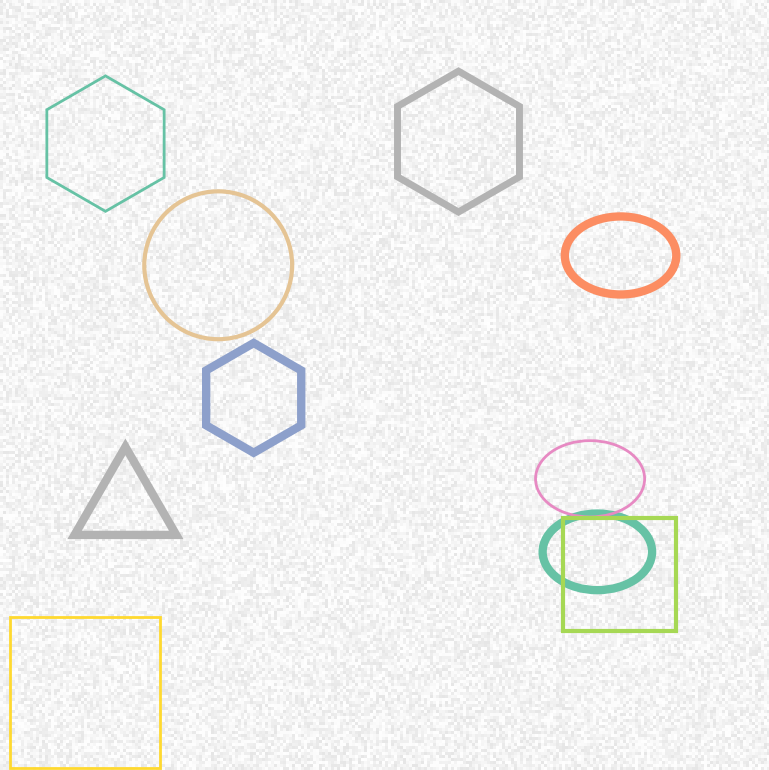[{"shape": "hexagon", "thickness": 1, "radius": 0.44, "center": [0.137, 0.813]}, {"shape": "oval", "thickness": 3, "radius": 0.36, "center": [0.776, 0.283]}, {"shape": "oval", "thickness": 3, "radius": 0.36, "center": [0.806, 0.668]}, {"shape": "hexagon", "thickness": 3, "radius": 0.36, "center": [0.329, 0.483]}, {"shape": "oval", "thickness": 1, "radius": 0.35, "center": [0.766, 0.378]}, {"shape": "square", "thickness": 1.5, "radius": 0.37, "center": [0.805, 0.254]}, {"shape": "square", "thickness": 1, "radius": 0.49, "center": [0.11, 0.1]}, {"shape": "circle", "thickness": 1.5, "radius": 0.48, "center": [0.283, 0.655]}, {"shape": "hexagon", "thickness": 2.5, "radius": 0.46, "center": [0.595, 0.816]}, {"shape": "triangle", "thickness": 3, "radius": 0.38, "center": [0.163, 0.343]}]